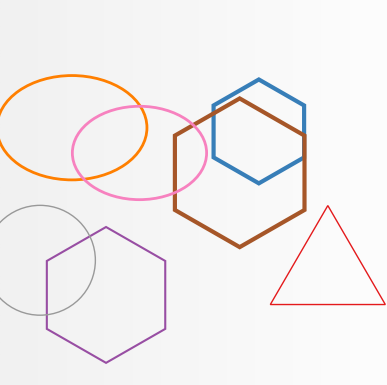[{"shape": "triangle", "thickness": 1, "radius": 0.86, "center": [0.846, 0.295]}, {"shape": "hexagon", "thickness": 3, "radius": 0.67, "center": [0.668, 0.659]}, {"shape": "hexagon", "thickness": 1.5, "radius": 0.88, "center": [0.274, 0.234]}, {"shape": "oval", "thickness": 2, "radius": 0.97, "center": [0.186, 0.668]}, {"shape": "hexagon", "thickness": 3, "radius": 0.97, "center": [0.619, 0.551]}, {"shape": "oval", "thickness": 2, "radius": 0.87, "center": [0.36, 0.603]}, {"shape": "circle", "thickness": 1, "radius": 0.71, "center": [0.103, 0.324]}]